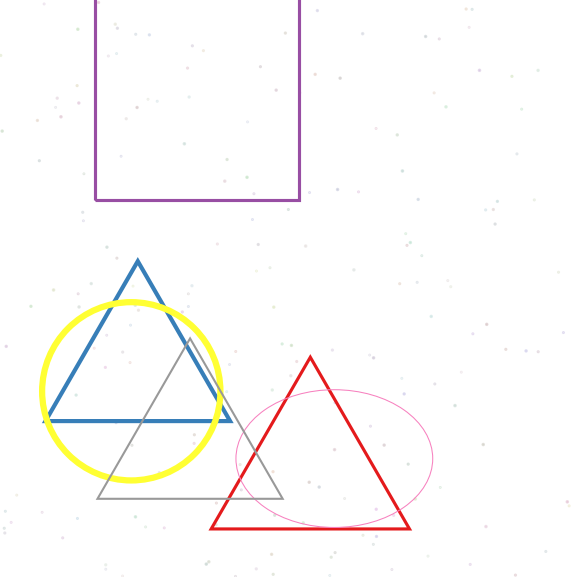[{"shape": "triangle", "thickness": 1.5, "radius": 0.99, "center": [0.537, 0.182]}, {"shape": "triangle", "thickness": 2, "radius": 0.92, "center": [0.239, 0.362]}, {"shape": "square", "thickness": 1.5, "radius": 0.88, "center": [0.341, 0.829]}, {"shape": "circle", "thickness": 3, "radius": 0.77, "center": [0.227, 0.322]}, {"shape": "oval", "thickness": 0.5, "radius": 0.85, "center": [0.579, 0.205]}, {"shape": "triangle", "thickness": 1, "radius": 0.93, "center": [0.329, 0.228]}]